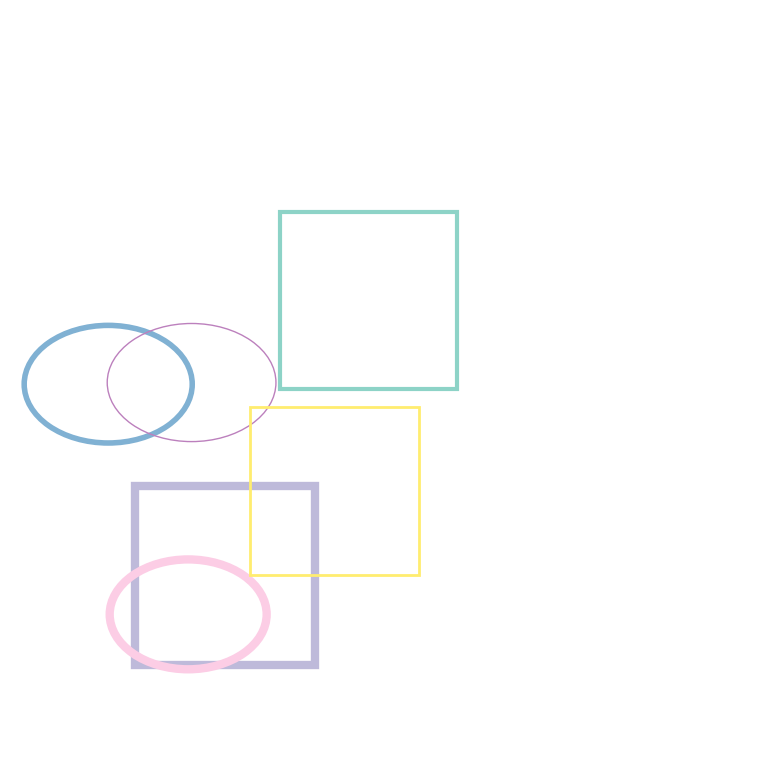[{"shape": "square", "thickness": 1.5, "radius": 0.57, "center": [0.478, 0.61]}, {"shape": "square", "thickness": 3, "radius": 0.58, "center": [0.292, 0.253]}, {"shape": "oval", "thickness": 2, "radius": 0.55, "center": [0.141, 0.501]}, {"shape": "oval", "thickness": 3, "radius": 0.51, "center": [0.244, 0.202]}, {"shape": "oval", "thickness": 0.5, "radius": 0.55, "center": [0.249, 0.503]}, {"shape": "square", "thickness": 1, "radius": 0.55, "center": [0.434, 0.362]}]